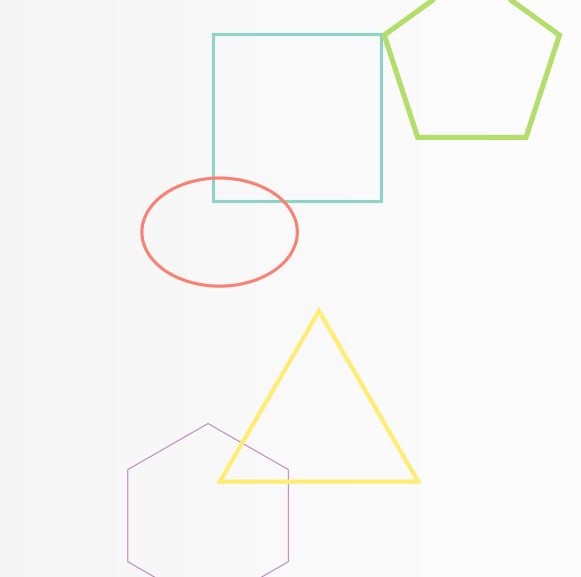[{"shape": "square", "thickness": 1.5, "radius": 0.72, "center": [0.511, 0.795]}, {"shape": "oval", "thickness": 1.5, "radius": 0.67, "center": [0.378, 0.597]}, {"shape": "pentagon", "thickness": 2.5, "radius": 0.79, "center": [0.812, 0.889]}, {"shape": "hexagon", "thickness": 0.5, "radius": 0.8, "center": [0.358, 0.106]}, {"shape": "triangle", "thickness": 2, "radius": 0.99, "center": [0.549, 0.264]}]